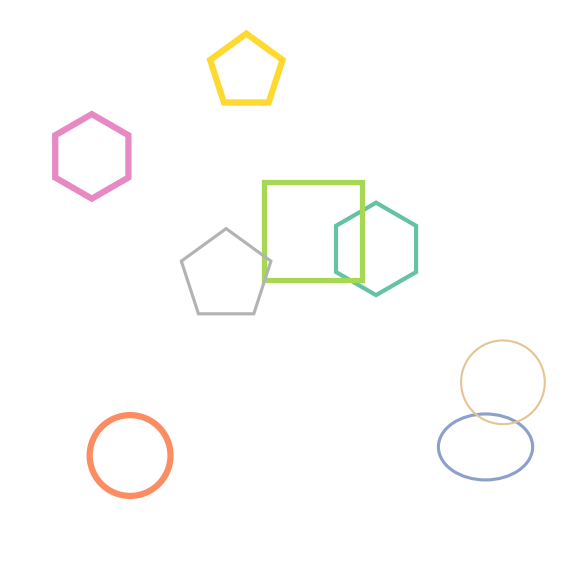[{"shape": "hexagon", "thickness": 2, "radius": 0.4, "center": [0.651, 0.568]}, {"shape": "circle", "thickness": 3, "radius": 0.35, "center": [0.225, 0.21]}, {"shape": "oval", "thickness": 1.5, "radius": 0.41, "center": [0.841, 0.225]}, {"shape": "hexagon", "thickness": 3, "radius": 0.37, "center": [0.159, 0.728]}, {"shape": "square", "thickness": 2.5, "radius": 0.42, "center": [0.542, 0.6]}, {"shape": "pentagon", "thickness": 3, "radius": 0.33, "center": [0.427, 0.875]}, {"shape": "circle", "thickness": 1, "radius": 0.36, "center": [0.871, 0.337]}, {"shape": "pentagon", "thickness": 1.5, "radius": 0.41, "center": [0.392, 0.522]}]